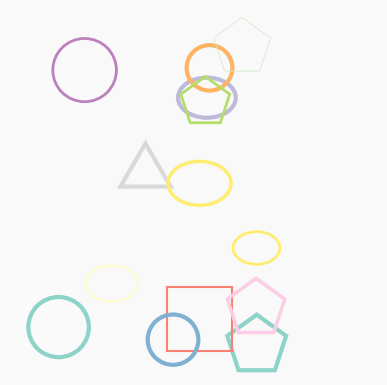[{"shape": "circle", "thickness": 3, "radius": 0.39, "center": [0.151, 0.15]}, {"shape": "pentagon", "thickness": 3, "radius": 0.4, "center": [0.662, 0.103]}, {"shape": "oval", "thickness": 1, "radius": 0.34, "center": [0.288, 0.263]}, {"shape": "oval", "thickness": 3, "radius": 0.37, "center": [0.534, 0.746]}, {"shape": "square", "thickness": 1.5, "radius": 0.41, "center": [0.515, 0.172]}, {"shape": "circle", "thickness": 3, "radius": 0.33, "center": [0.447, 0.118]}, {"shape": "circle", "thickness": 3, "radius": 0.29, "center": [0.541, 0.824]}, {"shape": "pentagon", "thickness": 2, "radius": 0.33, "center": [0.53, 0.735]}, {"shape": "pentagon", "thickness": 2.5, "radius": 0.39, "center": [0.661, 0.199]}, {"shape": "triangle", "thickness": 3, "radius": 0.37, "center": [0.375, 0.553]}, {"shape": "circle", "thickness": 2, "radius": 0.41, "center": [0.218, 0.818]}, {"shape": "pentagon", "thickness": 0.5, "radius": 0.39, "center": [0.625, 0.878]}, {"shape": "oval", "thickness": 2, "radius": 0.3, "center": [0.662, 0.356]}, {"shape": "oval", "thickness": 2.5, "radius": 0.41, "center": [0.515, 0.524]}]